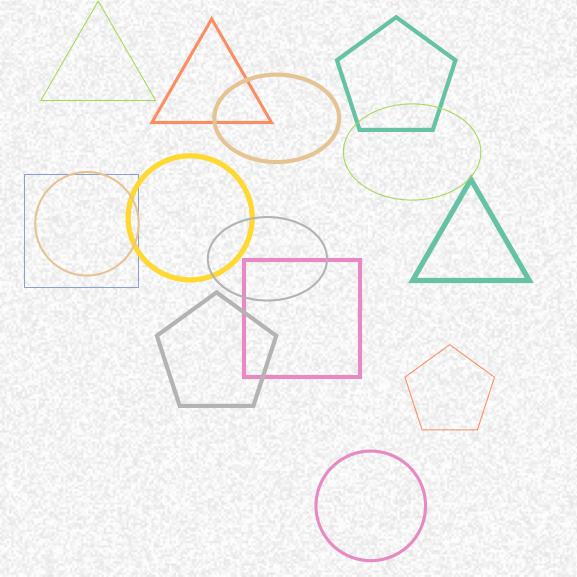[{"shape": "pentagon", "thickness": 2, "radius": 0.54, "center": [0.686, 0.861]}, {"shape": "triangle", "thickness": 2.5, "radius": 0.58, "center": [0.815, 0.572]}, {"shape": "pentagon", "thickness": 0.5, "radius": 0.41, "center": [0.779, 0.321]}, {"shape": "triangle", "thickness": 1.5, "radius": 0.6, "center": [0.367, 0.847]}, {"shape": "square", "thickness": 0.5, "radius": 0.49, "center": [0.139, 0.6]}, {"shape": "circle", "thickness": 1.5, "radius": 0.47, "center": [0.642, 0.123]}, {"shape": "square", "thickness": 2, "radius": 0.5, "center": [0.523, 0.447]}, {"shape": "oval", "thickness": 0.5, "radius": 0.59, "center": [0.714, 0.736]}, {"shape": "triangle", "thickness": 0.5, "radius": 0.57, "center": [0.17, 0.883]}, {"shape": "circle", "thickness": 2.5, "radius": 0.54, "center": [0.329, 0.622]}, {"shape": "circle", "thickness": 1, "radius": 0.45, "center": [0.151, 0.612]}, {"shape": "oval", "thickness": 2, "radius": 0.54, "center": [0.479, 0.794]}, {"shape": "oval", "thickness": 1, "radius": 0.52, "center": [0.463, 0.551]}, {"shape": "pentagon", "thickness": 2, "radius": 0.54, "center": [0.375, 0.384]}]